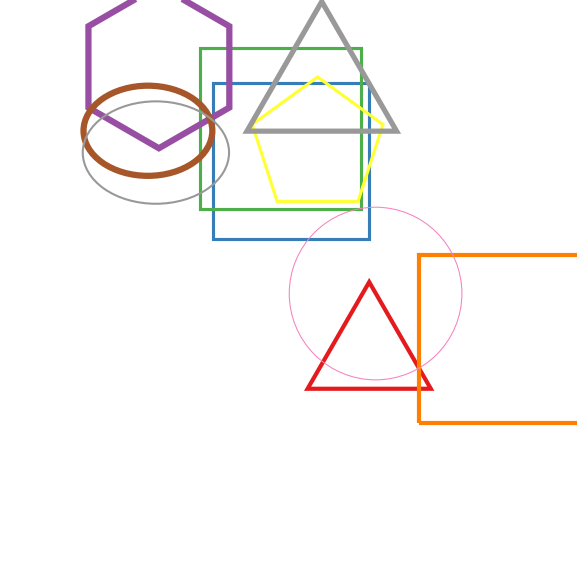[{"shape": "triangle", "thickness": 2, "radius": 0.62, "center": [0.639, 0.388]}, {"shape": "square", "thickness": 1.5, "radius": 0.68, "center": [0.505, 0.72]}, {"shape": "square", "thickness": 1.5, "radius": 0.7, "center": [0.485, 0.776]}, {"shape": "hexagon", "thickness": 3, "radius": 0.7, "center": [0.275, 0.883]}, {"shape": "square", "thickness": 2, "radius": 0.73, "center": [0.871, 0.412]}, {"shape": "pentagon", "thickness": 1.5, "radius": 0.6, "center": [0.55, 0.747]}, {"shape": "oval", "thickness": 3, "radius": 0.56, "center": [0.256, 0.773]}, {"shape": "circle", "thickness": 0.5, "radius": 0.75, "center": [0.65, 0.491]}, {"shape": "oval", "thickness": 1, "radius": 0.63, "center": [0.27, 0.735]}, {"shape": "triangle", "thickness": 2.5, "radius": 0.75, "center": [0.557, 0.847]}]